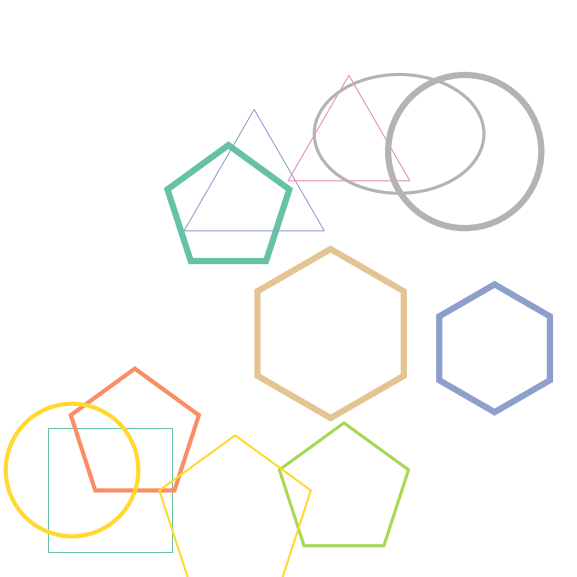[{"shape": "square", "thickness": 0.5, "radius": 0.54, "center": [0.19, 0.151]}, {"shape": "pentagon", "thickness": 3, "radius": 0.55, "center": [0.396, 0.637]}, {"shape": "pentagon", "thickness": 2, "radius": 0.58, "center": [0.233, 0.244]}, {"shape": "triangle", "thickness": 0.5, "radius": 0.7, "center": [0.44, 0.67]}, {"shape": "hexagon", "thickness": 3, "radius": 0.55, "center": [0.856, 0.396]}, {"shape": "triangle", "thickness": 0.5, "radius": 0.61, "center": [0.604, 0.747]}, {"shape": "pentagon", "thickness": 1.5, "radius": 0.59, "center": [0.596, 0.149]}, {"shape": "circle", "thickness": 2, "radius": 0.57, "center": [0.125, 0.185]}, {"shape": "pentagon", "thickness": 1, "radius": 0.69, "center": [0.407, 0.107]}, {"shape": "hexagon", "thickness": 3, "radius": 0.73, "center": [0.573, 0.422]}, {"shape": "circle", "thickness": 3, "radius": 0.66, "center": [0.805, 0.737]}, {"shape": "oval", "thickness": 1.5, "radius": 0.73, "center": [0.691, 0.767]}]